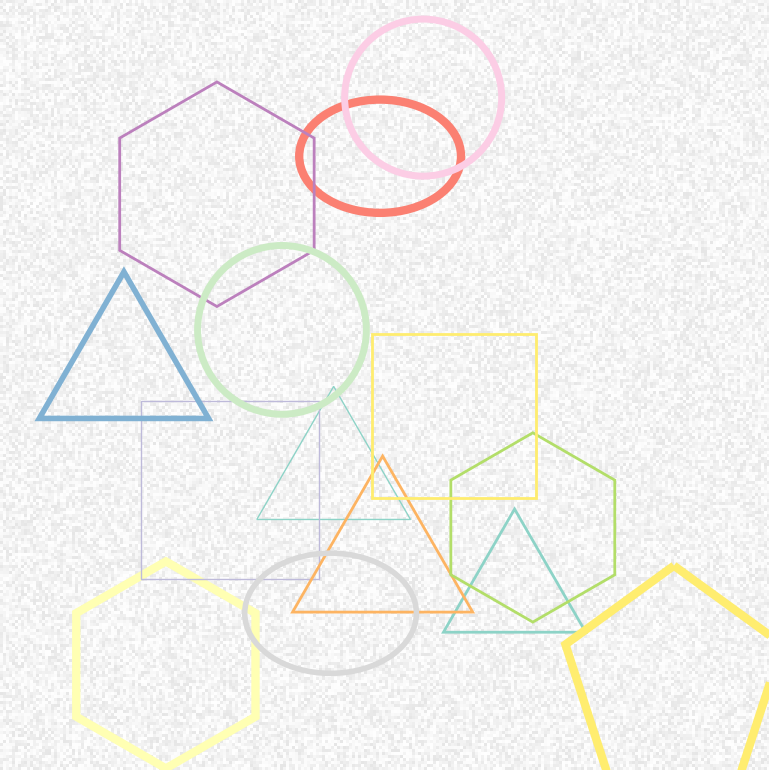[{"shape": "triangle", "thickness": 1, "radius": 0.53, "center": [0.668, 0.232]}, {"shape": "triangle", "thickness": 0.5, "radius": 0.58, "center": [0.433, 0.383]}, {"shape": "hexagon", "thickness": 3, "radius": 0.67, "center": [0.215, 0.136]}, {"shape": "square", "thickness": 0.5, "radius": 0.58, "center": [0.299, 0.363]}, {"shape": "oval", "thickness": 3, "radius": 0.53, "center": [0.494, 0.797]}, {"shape": "triangle", "thickness": 2, "radius": 0.63, "center": [0.161, 0.52]}, {"shape": "triangle", "thickness": 1, "radius": 0.68, "center": [0.497, 0.273]}, {"shape": "hexagon", "thickness": 1, "radius": 0.61, "center": [0.692, 0.315]}, {"shape": "circle", "thickness": 2.5, "radius": 0.51, "center": [0.55, 0.873]}, {"shape": "oval", "thickness": 2, "radius": 0.56, "center": [0.429, 0.204]}, {"shape": "hexagon", "thickness": 1, "radius": 0.73, "center": [0.282, 0.748]}, {"shape": "circle", "thickness": 2.5, "radius": 0.55, "center": [0.366, 0.572]}, {"shape": "pentagon", "thickness": 3, "radius": 0.74, "center": [0.875, 0.117]}, {"shape": "square", "thickness": 1, "radius": 0.53, "center": [0.589, 0.46]}]